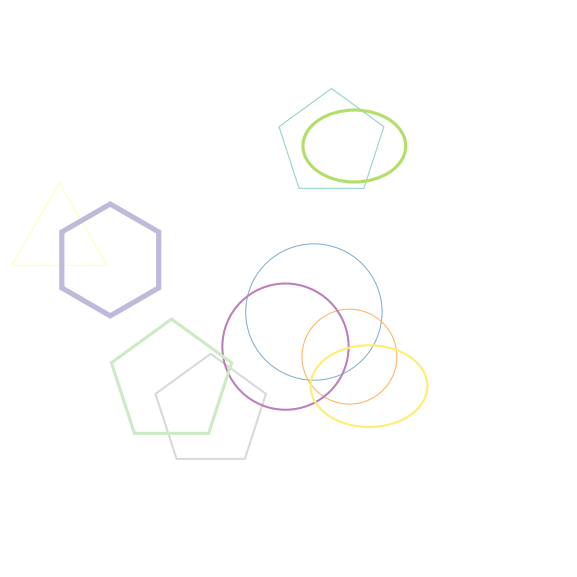[{"shape": "pentagon", "thickness": 0.5, "radius": 0.48, "center": [0.574, 0.75]}, {"shape": "triangle", "thickness": 0.5, "radius": 0.48, "center": [0.103, 0.587]}, {"shape": "hexagon", "thickness": 2.5, "radius": 0.48, "center": [0.191, 0.549]}, {"shape": "circle", "thickness": 0.5, "radius": 0.59, "center": [0.544, 0.459]}, {"shape": "circle", "thickness": 0.5, "radius": 0.41, "center": [0.605, 0.382]}, {"shape": "oval", "thickness": 1.5, "radius": 0.44, "center": [0.614, 0.746]}, {"shape": "pentagon", "thickness": 1, "radius": 0.5, "center": [0.365, 0.286]}, {"shape": "circle", "thickness": 1, "radius": 0.55, "center": [0.494, 0.399]}, {"shape": "pentagon", "thickness": 1.5, "radius": 0.55, "center": [0.297, 0.337]}, {"shape": "oval", "thickness": 1, "radius": 0.51, "center": [0.639, 0.33]}]